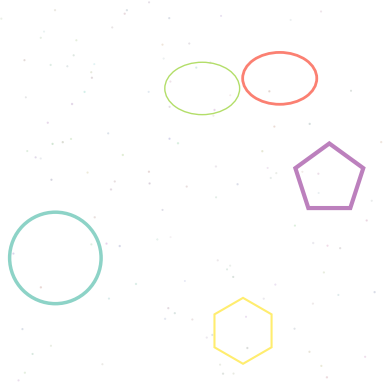[{"shape": "circle", "thickness": 2.5, "radius": 0.59, "center": [0.144, 0.33]}, {"shape": "oval", "thickness": 2, "radius": 0.48, "center": [0.727, 0.796]}, {"shape": "oval", "thickness": 1, "radius": 0.49, "center": [0.525, 0.77]}, {"shape": "pentagon", "thickness": 3, "radius": 0.46, "center": [0.855, 0.535]}, {"shape": "hexagon", "thickness": 1.5, "radius": 0.43, "center": [0.631, 0.141]}]